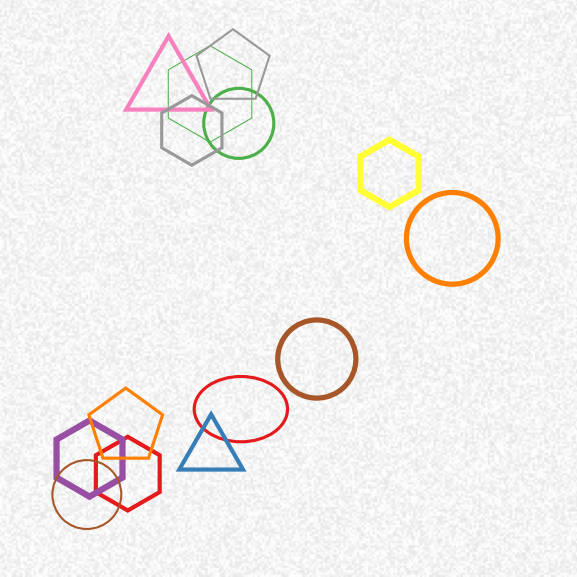[{"shape": "hexagon", "thickness": 2, "radius": 0.32, "center": [0.221, 0.179]}, {"shape": "oval", "thickness": 1.5, "radius": 0.4, "center": [0.417, 0.291]}, {"shape": "triangle", "thickness": 2, "radius": 0.32, "center": [0.366, 0.218]}, {"shape": "circle", "thickness": 1.5, "radius": 0.3, "center": [0.413, 0.786]}, {"shape": "hexagon", "thickness": 0.5, "radius": 0.42, "center": [0.364, 0.836]}, {"shape": "hexagon", "thickness": 3, "radius": 0.33, "center": [0.155, 0.205]}, {"shape": "pentagon", "thickness": 1.5, "radius": 0.34, "center": [0.218, 0.26]}, {"shape": "circle", "thickness": 2.5, "radius": 0.4, "center": [0.783, 0.586]}, {"shape": "hexagon", "thickness": 3, "radius": 0.29, "center": [0.675, 0.699]}, {"shape": "circle", "thickness": 2.5, "radius": 0.34, "center": [0.549, 0.377]}, {"shape": "circle", "thickness": 1, "radius": 0.3, "center": [0.15, 0.143]}, {"shape": "triangle", "thickness": 2, "radius": 0.42, "center": [0.292, 0.852]}, {"shape": "hexagon", "thickness": 1.5, "radius": 0.3, "center": [0.332, 0.773]}, {"shape": "pentagon", "thickness": 1, "radius": 0.33, "center": [0.403, 0.882]}]